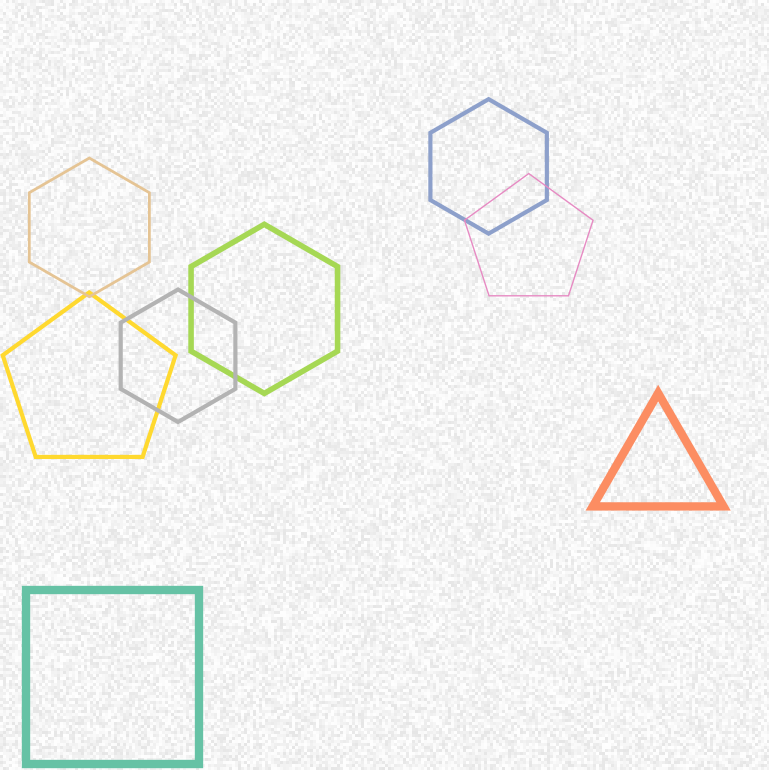[{"shape": "square", "thickness": 3, "radius": 0.56, "center": [0.146, 0.121]}, {"shape": "triangle", "thickness": 3, "radius": 0.49, "center": [0.855, 0.391]}, {"shape": "hexagon", "thickness": 1.5, "radius": 0.44, "center": [0.635, 0.784]}, {"shape": "pentagon", "thickness": 0.5, "radius": 0.44, "center": [0.687, 0.687]}, {"shape": "hexagon", "thickness": 2, "radius": 0.55, "center": [0.343, 0.599]}, {"shape": "pentagon", "thickness": 1.5, "radius": 0.59, "center": [0.116, 0.502]}, {"shape": "hexagon", "thickness": 1, "radius": 0.45, "center": [0.116, 0.705]}, {"shape": "hexagon", "thickness": 1.5, "radius": 0.43, "center": [0.231, 0.538]}]